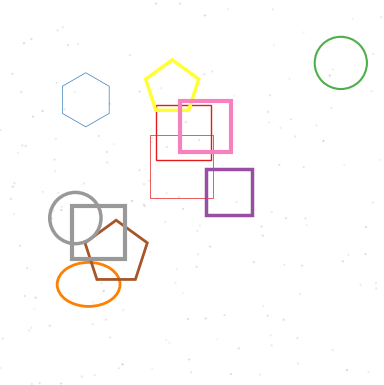[{"shape": "square", "thickness": 1, "radius": 0.36, "center": [0.476, 0.657]}, {"shape": "square", "thickness": 0.5, "radius": 0.41, "center": [0.471, 0.567]}, {"shape": "hexagon", "thickness": 0.5, "radius": 0.35, "center": [0.223, 0.741]}, {"shape": "circle", "thickness": 1.5, "radius": 0.34, "center": [0.885, 0.837]}, {"shape": "square", "thickness": 2.5, "radius": 0.3, "center": [0.596, 0.501]}, {"shape": "oval", "thickness": 2, "radius": 0.41, "center": [0.23, 0.261]}, {"shape": "pentagon", "thickness": 2.5, "radius": 0.36, "center": [0.447, 0.772]}, {"shape": "pentagon", "thickness": 2, "radius": 0.43, "center": [0.302, 0.343]}, {"shape": "square", "thickness": 3, "radius": 0.33, "center": [0.534, 0.671]}, {"shape": "square", "thickness": 3, "radius": 0.34, "center": [0.255, 0.397]}, {"shape": "circle", "thickness": 2.5, "radius": 0.33, "center": [0.196, 0.434]}]